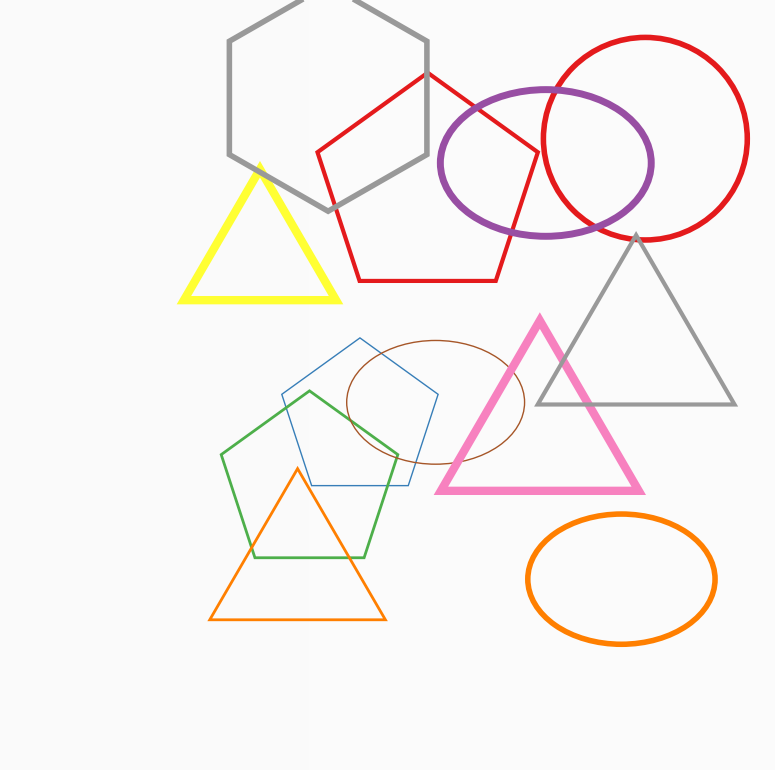[{"shape": "pentagon", "thickness": 1.5, "radius": 0.75, "center": [0.552, 0.756]}, {"shape": "circle", "thickness": 2, "radius": 0.66, "center": [0.833, 0.82]}, {"shape": "pentagon", "thickness": 0.5, "radius": 0.53, "center": [0.464, 0.455]}, {"shape": "pentagon", "thickness": 1, "radius": 0.6, "center": [0.399, 0.373]}, {"shape": "oval", "thickness": 2.5, "radius": 0.68, "center": [0.704, 0.788]}, {"shape": "oval", "thickness": 2, "radius": 0.6, "center": [0.802, 0.248]}, {"shape": "triangle", "thickness": 1, "radius": 0.65, "center": [0.384, 0.261]}, {"shape": "triangle", "thickness": 3, "radius": 0.57, "center": [0.335, 0.667]}, {"shape": "oval", "thickness": 0.5, "radius": 0.57, "center": [0.562, 0.477]}, {"shape": "triangle", "thickness": 3, "radius": 0.74, "center": [0.697, 0.436]}, {"shape": "triangle", "thickness": 1.5, "radius": 0.73, "center": [0.821, 0.548]}, {"shape": "hexagon", "thickness": 2, "radius": 0.74, "center": [0.423, 0.873]}]